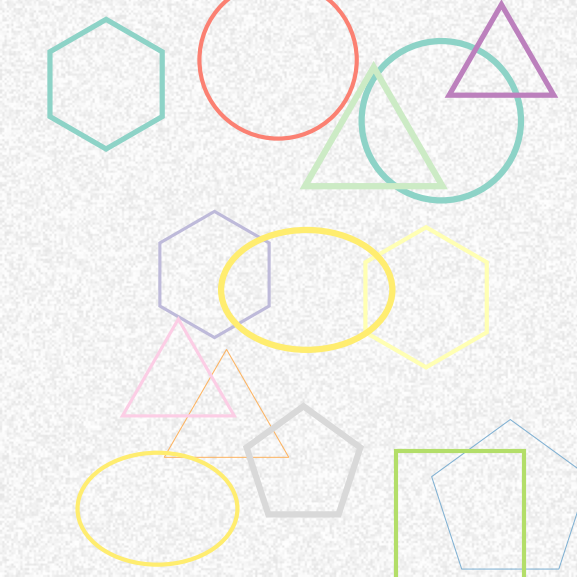[{"shape": "hexagon", "thickness": 2.5, "radius": 0.56, "center": [0.184, 0.853]}, {"shape": "circle", "thickness": 3, "radius": 0.69, "center": [0.764, 0.79]}, {"shape": "hexagon", "thickness": 2, "radius": 0.61, "center": [0.738, 0.484]}, {"shape": "hexagon", "thickness": 1.5, "radius": 0.55, "center": [0.371, 0.524]}, {"shape": "circle", "thickness": 2, "radius": 0.68, "center": [0.482, 0.895]}, {"shape": "pentagon", "thickness": 0.5, "radius": 0.72, "center": [0.884, 0.13]}, {"shape": "triangle", "thickness": 0.5, "radius": 0.62, "center": [0.392, 0.27]}, {"shape": "square", "thickness": 2, "radius": 0.56, "center": [0.796, 0.106]}, {"shape": "triangle", "thickness": 1.5, "radius": 0.56, "center": [0.309, 0.335]}, {"shape": "pentagon", "thickness": 3, "radius": 0.52, "center": [0.525, 0.192]}, {"shape": "triangle", "thickness": 2.5, "radius": 0.52, "center": [0.868, 0.887]}, {"shape": "triangle", "thickness": 3, "radius": 0.69, "center": [0.647, 0.745]}, {"shape": "oval", "thickness": 3, "radius": 0.74, "center": [0.531, 0.497]}, {"shape": "oval", "thickness": 2, "radius": 0.69, "center": [0.273, 0.118]}]